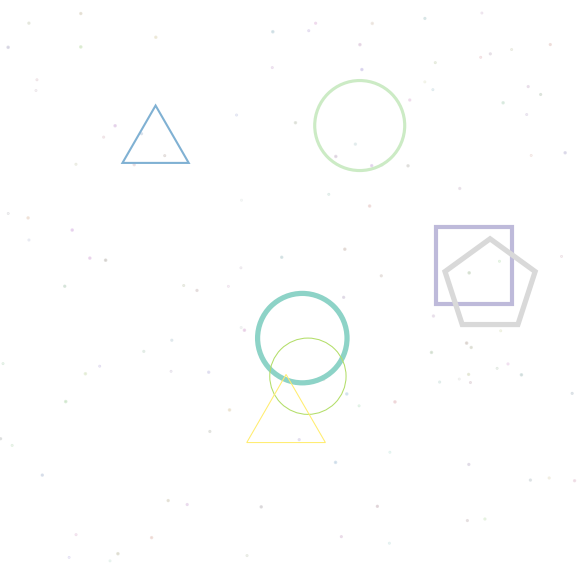[{"shape": "circle", "thickness": 2.5, "radius": 0.39, "center": [0.523, 0.414]}, {"shape": "square", "thickness": 2, "radius": 0.33, "center": [0.821, 0.539]}, {"shape": "triangle", "thickness": 1, "radius": 0.33, "center": [0.269, 0.75]}, {"shape": "circle", "thickness": 0.5, "radius": 0.33, "center": [0.533, 0.348]}, {"shape": "pentagon", "thickness": 2.5, "radius": 0.41, "center": [0.849, 0.504]}, {"shape": "circle", "thickness": 1.5, "radius": 0.39, "center": [0.623, 0.782]}, {"shape": "triangle", "thickness": 0.5, "radius": 0.39, "center": [0.495, 0.272]}]